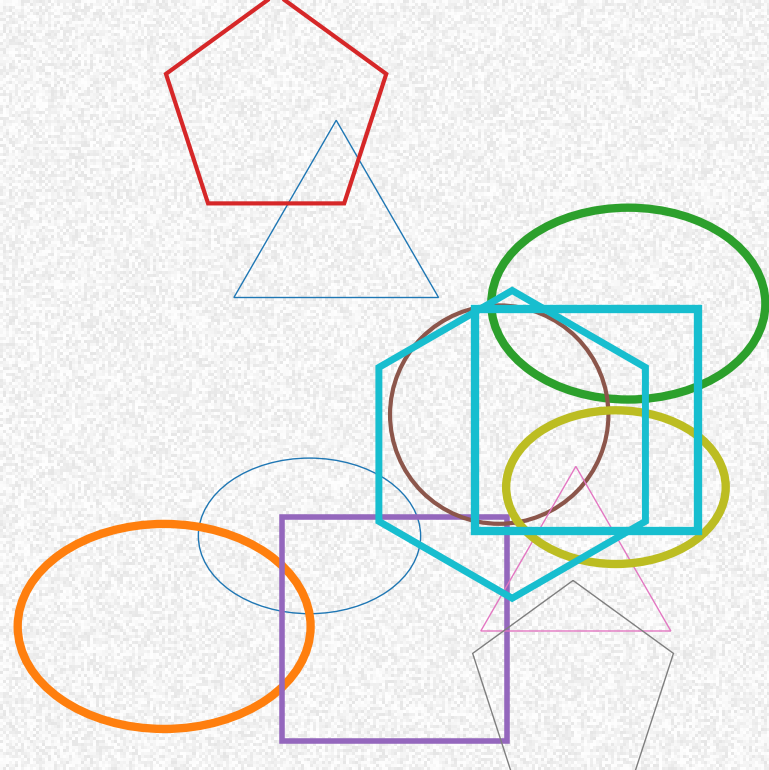[{"shape": "oval", "thickness": 0.5, "radius": 0.72, "center": [0.402, 0.304]}, {"shape": "triangle", "thickness": 0.5, "radius": 0.77, "center": [0.437, 0.69]}, {"shape": "oval", "thickness": 3, "radius": 0.95, "center": [0.213, 0.186]}, {"shape": "oval", "thickness": 3, "radius": 0.89, "center": [0.816, 0.606]}, {"shape": "pentagon", "thickness": 1.5, "radius": 0.75, "center": [0.359, 0.858]}, {"shape": "square", "thickness": 2, "radius": 0.73, "center": [0.513, 0.183]}, {"shape": "circle", "thickness": 1.5, "radius": 0.71, "center": [0.648, 0.462]}, {"shape": "triangle", "thickness": 0.5, "radius": 0.71, "center": [0.748, 0.252]}, {"shape": "pentagon", "thickness": 0.5, "radius": 0.69, "center": [0.744, 0.109]}, {"shape": "oval", "thickness": 3, "radius": 0.71, "center": [0.8, 0.367]}, {"shape": "hexagon", "thickness": 2.5, "radius": 1.0, "center": [0.665, 0.423]}, {"shape": "square", "thickness": 3, "radius": 0.72, "center": [0.762, 0.455]}]